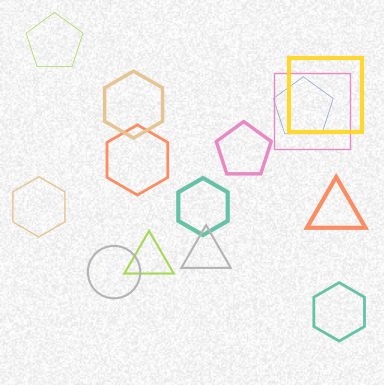[{"shape": "hexagon", "thickness": 3, "radius": 0.37, "center": [0.527, 0.463]}, {"shape": "hexagon", "thickness": 2, "radius": 0.38, "center": [0.881, 0.19]}, {"shape": "triangle", "thickness": 3, "radius": 0.44, "center": [0.873, 0.452]}, {"shape": "hexagon", "thickness": 2, "radius": 0.46, "center": [0.357, 0.585]}, {"shape": "pentagon", "thickness": 0.5, "radius": 0.41, "center": [0.788, 0.719]}, {"shape": "pentagon", "thickness": 2.5, "radius": 0.38, "center": [0.633, 0.609]}, {"shape": "square", "thickness": 1, "radius": 0.5, "center": [0.811, 0.712]}, {"shape": "pentagon", "thickness": 0.5, "radius": 0.39, "center": [0.142, 0.89]}, {"shape": "triangle", "thickness": 1.5, "radius": 0.37, "center": [0.387, 0.326]}, {"shape": "square", "thickness": 3, "radius": 0.48, "center": [0.845, 0.754]}, {"shape": "hexagon", "thickness": 1, "radius": 0.39, "center": [0.101, 0.463]}, {"shape": "hexagon", "thickness": 2.5, "radius": 0.43, "center": [0.347, 0.728]}, {"shape": "triangle", "thickness": 1.5, "radius": 0.37, "center": [0.535, 0.341]}, {"shape": "circle", "thickness": 1.5, "radius": 0.34, "center": [0.296, 0.293]}]